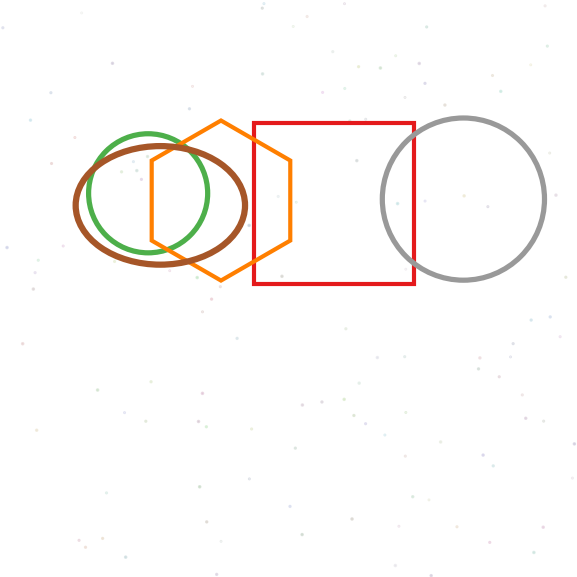[{"shape": "square", "thickness": 2, "radius": 0.7, "center": [0.579, 0.646]}, {"shape": "circle", "thickness": 2.5, "radius": 0.52, "center": [0.257, 0.664]}, {"shape": "hexagon", "thickness": 2, "radius": 0.69, "center": [0.383, 0.652]}, {"shape": "oval", "thickness": 3, "radius": 0.73, "center": [0.278, 0.643]}, {"shape": "circle", "thickness": 2.5, "radius": 0.7, "center": [0.802, 0.654]}]